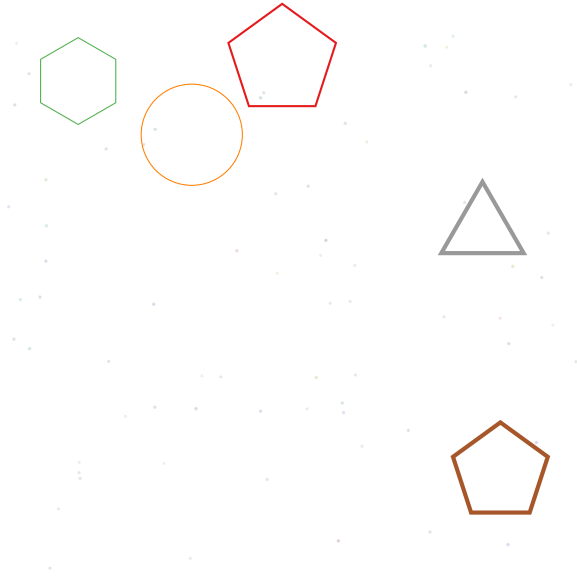[{"shape": "pentagon", "thickness": 1, "radius": 0.49, "center": [0.489, 0.895]}, {"shape": "hexagon", "thickness": 0.5, "radius": 0.38, "center": [0.135, 0.859]}, {"shape": "circle", "thickness": 0.5, "radius": 0.44, "center": [0.332, 0.766]}, {"shape": "pentagon", "thickness": 2, "radius": 0.43, "center": [0.866, 0.181]}, {"shape": "triangle", "thickness": 2, "radius": 0.41, "center": [0.835, 0.602]}]